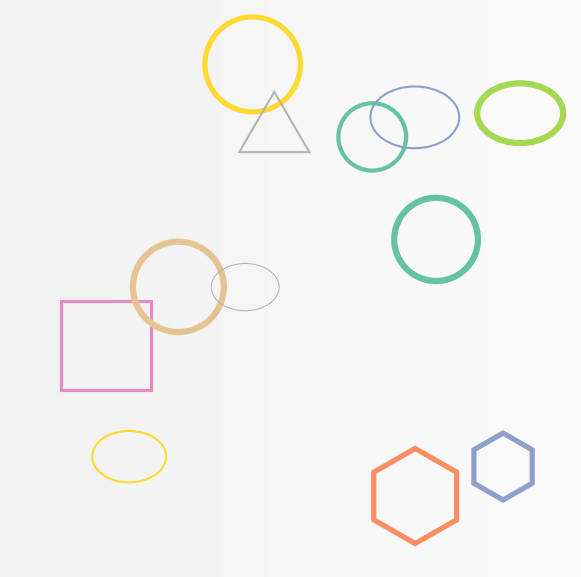[{"shape": "circle", "thickness": 3, "radius": 0.36, "center": [0.75, 0.585]}, {"shape": "circle", "thickness": 2, "radius": 0.29, "center": [0.64, 0.762]}, {"shape": "hexagon", "thickness": 2.5, "radius": 0.41, "center": [0.714, 0.14]}, {"shape": "hexagon", "thickness": 2.5, "radius": 0.29, "center": [0.865, 0.191]}, {"shape": "oval", "thickness": 1, "radius": 0.38, "center": [0.714, 0.796]}, {"shape": "square", "thickness": 1.5, "radius": 0.39, "center": [0.183, 0.4]}, {"shape": "oval", "thickness": 3, "radius": 0.37, "center": [0.895, 0.803]}, {"shape": "oval", "thickness": 1, "radius": 0.32, "center": [0.222, 0.208]}, {"shape": "circle", "thickness": 2.5, "radius": 0.41, "center": [0.435, 0.888]}, {"shape": "circle", "thickness": 3, "radius": 0.39, "center": [0.307, 0.502]}, {"shape": "triangle", "thickness": 1, "radius": 0.35, "center": [0.472, 0.771]}, {"shape": "oval", "thickness": 0.5, "radius": 0.29, "center": [0.422, 0.502]}]